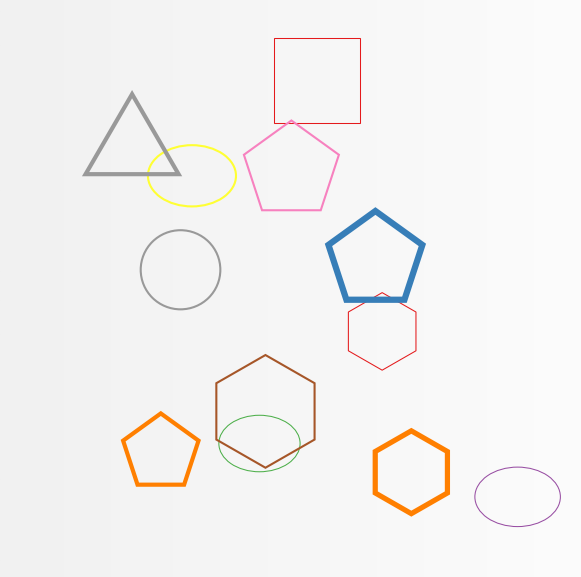[{"shape": "hexagon", "thickness": 0.5, "radius": 0.34, "center": [0.657, 0.425]}, {"shape": "square", "thickness": 0.5, "radius": 0.37, "center": [0.545, 0.86]}, {"shape": "pentagon", "thickness": 3, "radius": 0.42, "center": [0.646, 0.549]}, {"shape": "oval", "thickness": 0.5, "radius": 0.35, "center": [0.446, 0.231]}, {"shape": "oval", "thickness": 0.5, "radius": 0.37, "center": [0.891, 0.139]}, {"shape": "pentagon", "thickness": 2, "radius": 0.34, "center": [0.277, 0.215]}, {"shape": "hexagon", "thickness": 2.5, "radius": 0.36, "center": [0.708, 0.181]}, {"shape": "oval", "thickness": 1, "radius": 0.38, "center": [0.33, 0.695]}, {"shape": "hexagon", "thickness": 1, "radius": 0.49, "center": [0.457, 0.287]}, {"shape": "pentagon", "thickness": 1, "radius": 0.43, "center": [0.501, 0.705]}, {"shape": "triangle", "thickness": 2, "radius": 0.46, "center": [0.227, 0.744]}, {"shape": "circle", "thickness": 1, "radius": 0.34, "center": [0.311, 0.532]}]